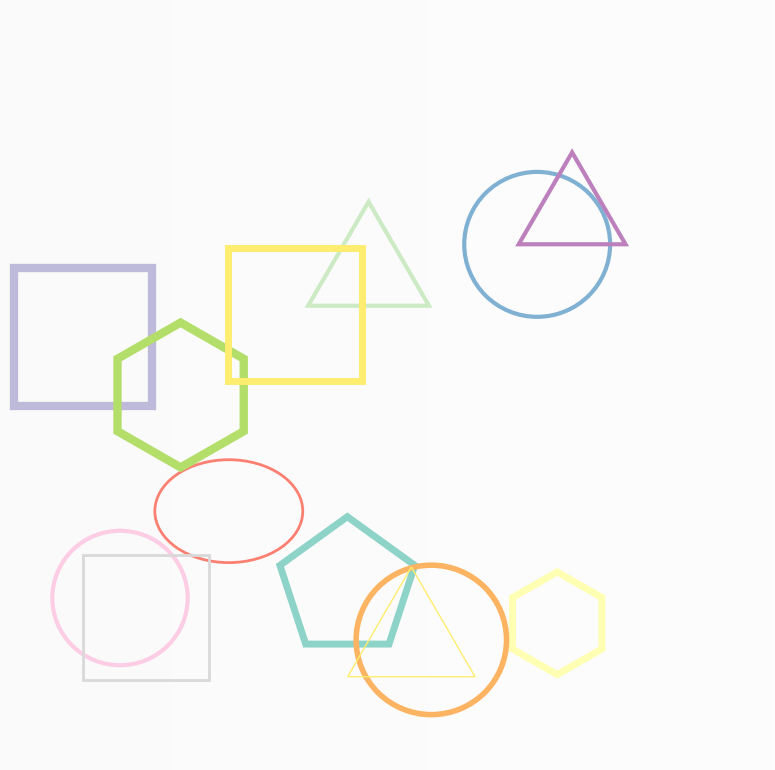[{"shape": "pentagon", "thickness": 2.5, "radius": 0.46, "center": [0.448, 0.238]}, {"shape": "hexagon", "thickness": 2.5, "radius": 0.33, "center": [0.719, 0.191]}, {"shape": "square", "thickness": 3, "radius": 0.45, "center": [0.107, 0.562]}, {"shape": "oval", "thickness": 1, "radius": 0.48, "center": [0.295, 0.336]}, {"shape": "circle", "thickness": 1.5, "radius": 0.47, "center": [0.693, 0.683]}, {"shape": "circle", "thickness": 2, "radius": 0.49, "center": [0.557, 0.169]}, {"shape": "hexagon", "thickness": 3, "radius": 0.47, "center": [0.233, 0.487]}, {"shape": "circle", "thickness": 1.5, "radius": 0.44, "center": [0.155, 0.223]}, {"shape": "square", "thickness": 1, "radius": 0.4, "center": [0.188, 0.198]}, {"shape": "triangle", "thickness": 1.5, "radius": 0.4, "center": [0.738, 0.723]}, {"shape": "triangle", "thickness": 1.5, "radius": 0.45, "center": [0.476, 0.648]}, {"shape": "triangle", "thickness": 0.5, "radius": 0.47, "center": [0.531, 0.169]}, {"shape": "square", "thickness": 2.5, "radius": 0.43, "center": [0.381, 0.591]}]